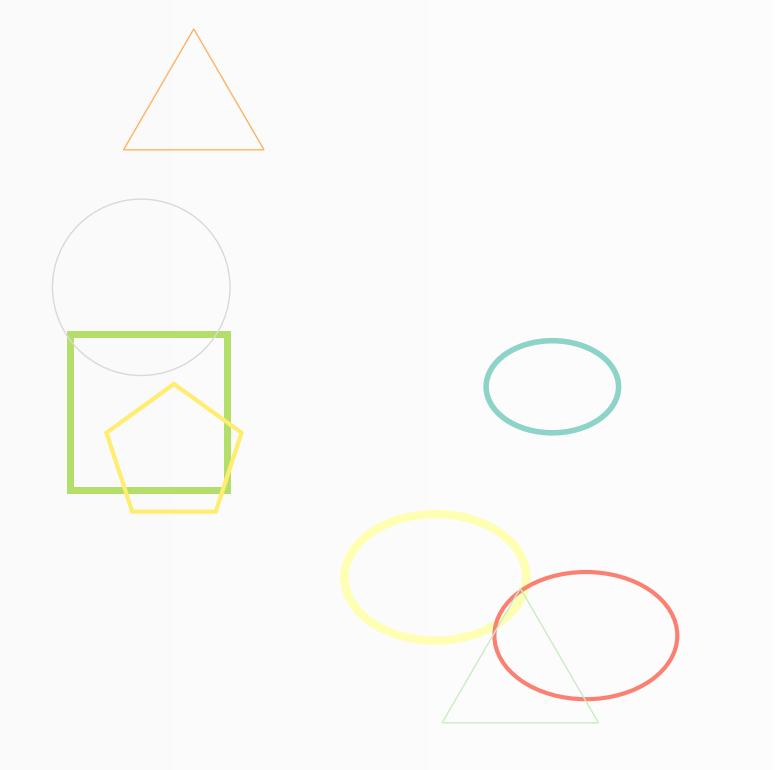[{"shape": "oval", "thickness": 2, "radius": 0.43, "center": [0.713, 0.498]}, {"shape": "oval", "thickness": 3, "radius": 0.59, "center": [0.562, 0.25]}, {"shape": "oval", "thickness": 1.5, "radius": 0.59, "center": [0.756, 0.175]}, {"shape": "triangle", "thickness": 0.5, "radius": 0.52, "center": [0.25, 0.858]}, {"shape": "square", "thickness": 2.5, "radius": 0.51, "center": [0.191, 0.464]}, {"shape": "circle", "thickness": 0.5, "radius": 0.57, "center": [0.182, 0.627]}, {"shape": "triangle", "thickness": 0.5, "radius": 0.58, "center": [0.671, 0.12]}, {"shape": "pentagon", "thickness": 1.5, "radius": 0.46, "center": [0.225, 0.41]}]